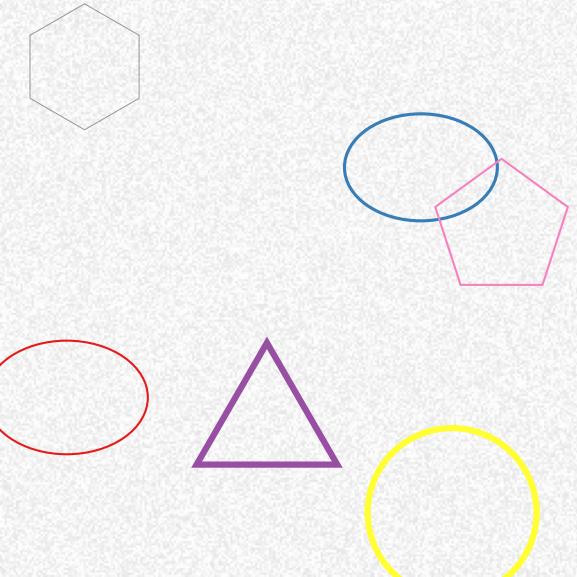[{"shape": "oval", "thickness": 1, "radius": 0.7, "center": [0.115, 0.311]}, {"shape": "oval", "thickness": 1.5, "radius": 0.66, "center": [0.729, 0.709]}, {"shape": "triangle", "thickness": 3, "radius": 0.7, "center": [0.462, 0.265]}, {"shape": "circle", "thickness": 3, "radius": 0.73, "center": [0.783, 0.112]}, {"shape": "pentagon", "thickness": 1, "radius": 0.6, "center": [0.868, 0.603]}, {"shape": "hexagon", "thickness": 0.5, "radius": 0.55, "center": [0.146, 0.883]}]